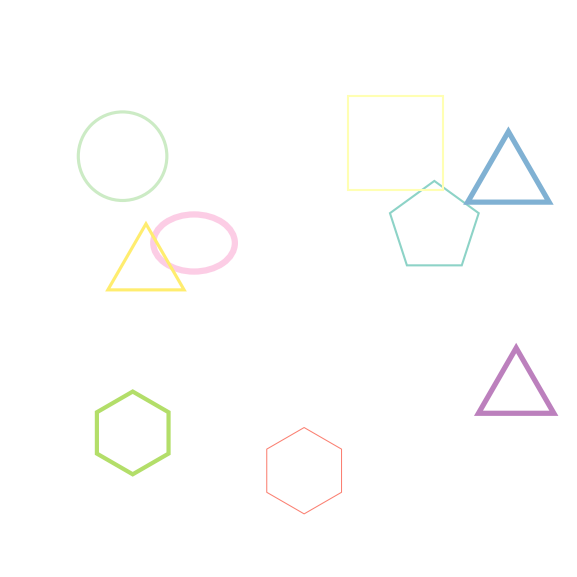[{"shape": "pentagon", "thickness": 1, "radius": 0.4, "center": [0.752, 0.605]}, {"shape": "square", "thickness": 1, "radius": 0.41, "center": [0.685, 0.752]}, {"shape": "hexagon", "thickness": 0.5, "radius": 0.37, "center": [0.527, 0.184]}, {"shape": "triangle", "thickness": 2.5, "radius": 0.41, "center": [0.88, 0.69]}, {"shape": "hexagon", "thickness": 2, "radius": 0.36, "center": [0.23, 0.249]}, {"shape": "oval", "thickness": 3, "radius": 0.35, "center": [0.336, 0.578]}, {"shape": "triangle", "thickness": 2.5, "radius": 0.38, "center": [0.894, 0.321]}, {"shape": "circle", "thickness": 1.5, "radius": 0.38, "center": [0.212, 0.729]}, {"shape": "triangle", "thickness": 1.5, "radius": 0.38, "center": [0.253, 0.535]}]